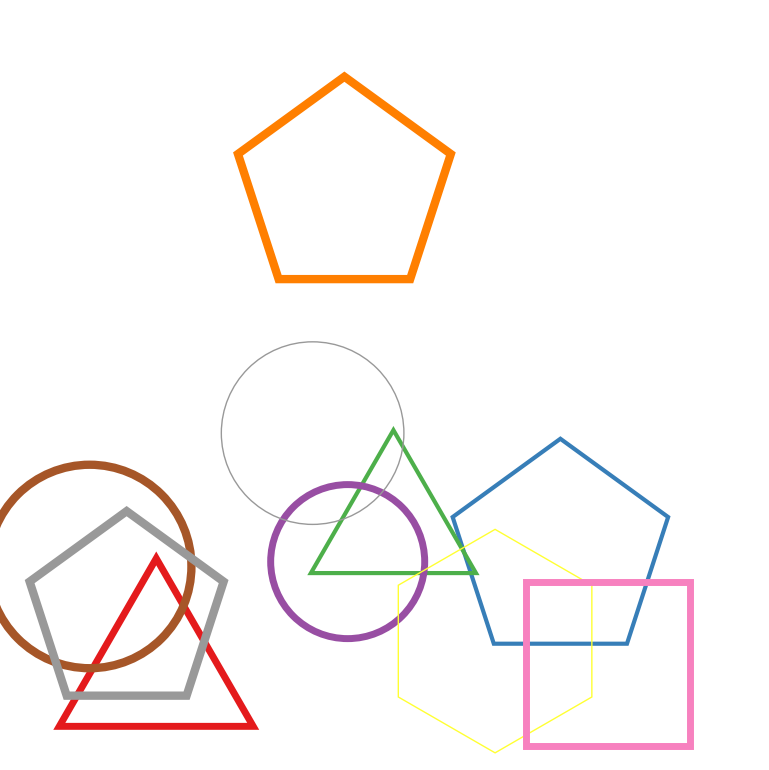[{"shape": "triangle", "thickness": 2.5, "radius": 0.73, "center": [0.203, 0.129]}, {"shape": "pentagon", "thickness": 1.5, "radius": 0.74, "center": [0.728, 0.283]}, {"shape": "triangle", "thickness": 1.5, "radius": 0.62, "center": [0.511, 0.318]}, {"shape": "circle", "thickness": 2.5, "radius": 0.5, "center": [0.452, 0.271]}, {"shape": "pentagon", "thickness": 3, "radius": 0.73, "center": [0.447, 0.755]}, {"shape": "hexagon", "thickness": 0.5, "radius": 0.73, "center": [0.643, 0.167]}, {"shape": "circle", "thickness": 3, "radius": 0.66, "center": [0.116, 0.264]}, {"shape": "square", "thickness": 2.5, "radius": 0.53, "center": [0.79, 0.138]}, {"shape": "circle", "thickness": 0.5, "radius": 0.59, "center": [0.406, 0.438]}, {"shape": "pentagon", "thickness": 3, "radius": 0.66, "center": [0.164, 0.204]}]